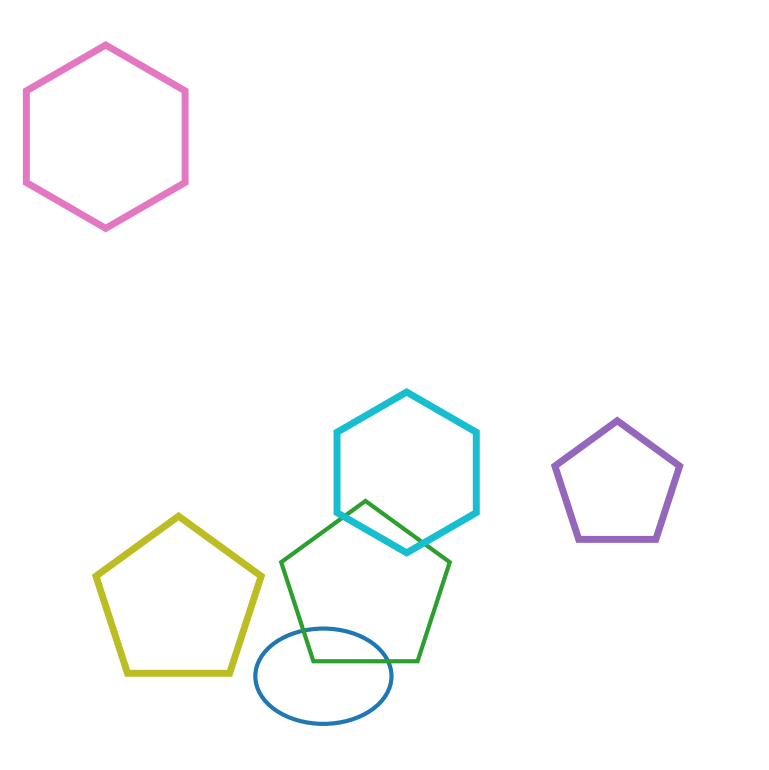[{"shape": "oval", "thickness": 1.5, "radius": 0.44, "center": [0.42, 0.122]}, {"shape": "pentagon", "thickness": 1.5, "radius": 0.58, "center": [0.475, 0.234]}, {"shape": "pentagon", "thickness": 2.5, "radius": 0.43, "center": [0.802, 0.368]}, {"shape": "hexagon", "thickness": 2.5, "radius": 0.6, "center": [0.137, 0.822]}, {"shape": "pentagon", "thickness": 2.5, "radius": 0.56, "center": [0.232, 0.217]}, {"shape": "hexagon", "thickness": 2.5, "radius": 0.52, "center": [0.528, 0.386]}]